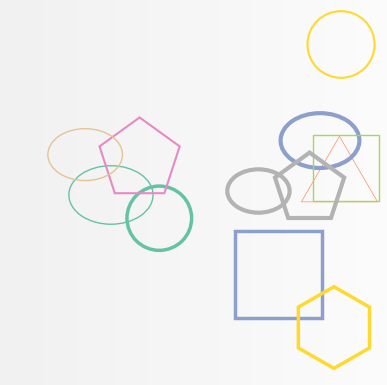[{"shape": "oval", "thickness": 1, "radius": 0.54, "center": [0.286, 0.494]}, {"shape": "circle", "thickness": 2.5, "radius": 0.42, "center": [0.411, 0.433]}, {"shape": "triangle", "thickness": 0.5, "radius": 0.57, "center": [0.876, 0.532]}, {"shape": "square", "thickness": 2.5, "radius": 0.57, "center": [0.718, 0.288]}, {"shape": "oval", "thickness": 3, "radius": 0.51, "center": [0.826, 0.635]}, {"shape": "pentagon", "thickness": 1.5, "radius": 0.54, "center": [0.36, 0.586]}, {"shape": "square", "thickness": 1, "radius": 0.42, "center": [0.894, 0.564]}, {"shape": "hexagon", "thickness": 2.5, "radius": 0.53, "center": [0.862, 0.149]}, {"shape": "circle", "thickness": 1.5, "radius": 0.43, "center": [0.88, 0.885]}, {"shape": "oval", "thickness": 1, "radius": 0.48, "center": [0.22, 0.598]}, {"shape": "pentagon", "thickness": 3, "radius": 0.47, "center": [0.799, 0.51]}, {"shape": "oval", "thickness": 3, "radius": 0.4, "center": [0.667, 0.504]}]